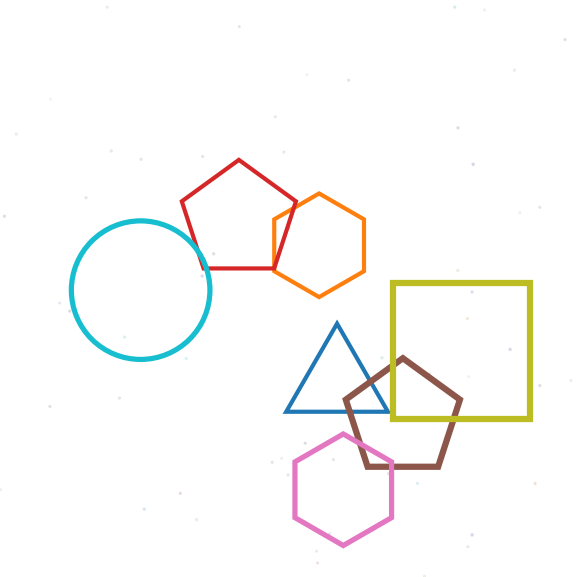[{"shape": "triangle", "thickness": 2, "radius": 0.51, "center": [0.584, 0.337]}, {"shape": "hexagon", "thickness": 2, "radius": 0.45, "center": [0.553, 0.574]}, {"shape": "pentagon", "thickness": 2, "radius": 0.52, "center": [0.414, 0.618]}, {"shape": "pentagon", "thickness": 3, "radius": 0.52, "center": [0.698, 0.275]}, {"shape": "hexagon", "thickness": 2.5, "radius": 0.48, "center": [0.594, 0.151]}, {"shape": "square", "thickness": 3, "radius": 0.59, "center": [0.799, 0.391]}, {"shape": "circle", "thickness": 2.5, "radius": 0.6, "center": [0.244, 0.497]}]